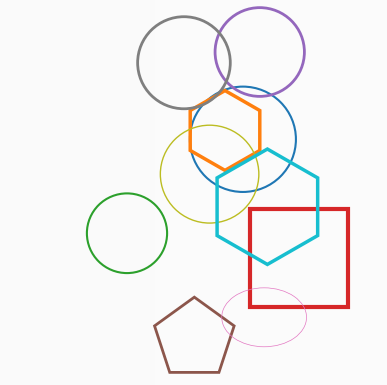[{"shape": "circle", "thickness": 1.5, "radius": 0.68, "center": [0.627, 0.638]}, {"shape": "hexagon", "thickness": 2.5, "radius": 0.52, "center": [0.581, 0.661]}, {"shape": "circle", "thickness": 1.5, "radius": 0.52, "center": [0.328, 0.394]}, {"shape": "square", "thickness": 3, "radius": 0.64, "center": [0.771, 0.33]}, {"shape": "circle", "thickness": 2, "radius": 0.58, "center": [0.67, 0.865]}, {"shape": "pentagon", "thickness": 2, "radius": 0.54, "center": [0.502, 0.12]}, {"shape": "oval", "thickness": 0.5, "radius": 0.55, "center": [0.682, 0.176]}, {"shape": "circle", "thickness": 2, "radius": 0.6, "center": [0.475, 0.837]}, {"shape": "circle", "thickness": 1, "radius": 0.64, "center": [0.541, 0.548]}, {"shape": "hexagon", "thickness": 2.5, "radius": 0.75, "center": [0.69, 0.463]}]